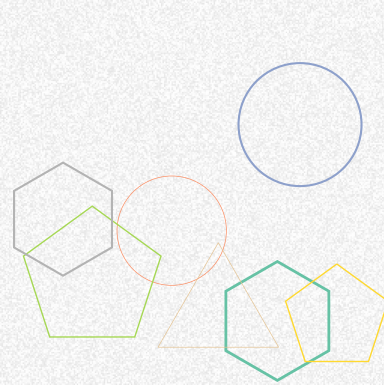[{"shape": "hexagon", "thickness": 2, "radius": 0.77, "center": [0.72, 0.166]}, {"shape": "circle", "thickness": 0.5, "radius": 0.71, "center": [0.446, 0.401]}, {"shape": "circle", "thickness": 1.5, "radius": 0.8, "center": [0.779, 0.676]}, {"shape": "pentagon", "thickness": 1, "radius": 0.94, "center": [0.24, 0.277]}, {"shape": "pentagon", "thickness": 1, "radius": 0.7, "center": [0.875, 0.174]}, {"shape": "triangle", "thickness": 0.5, "radius": 0.9, "center": [0.567, 0.189]}, {"shape": "hexagon", "thickness": 1.5, "radius": 0.73, "center": [0.164, 0.431]}]